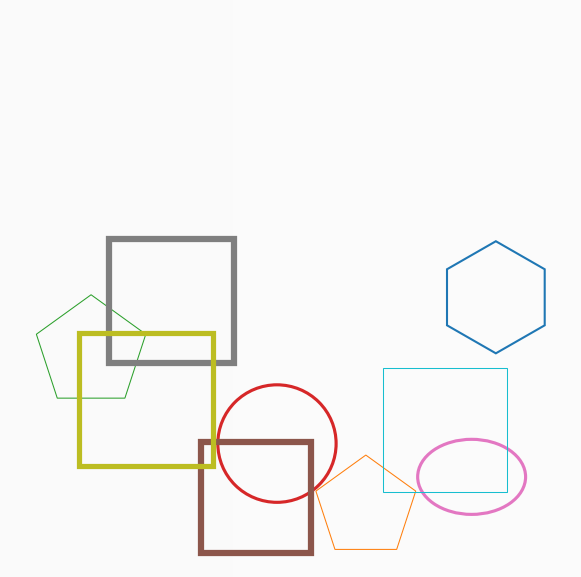[{"shape": "hexagon", "thickness": 1, "radius": 0.49, "center": [0.853, 0.484]}, {"shape": "pentagon", "thickness": 0.5, "radius": 0.45, "center": [0.629, 0.121]}, {"shape": "pentagon", "thickness": 0.5, "radius": 0.49, "center": [0.157, 0.39]}, {"shape": "circle", "thickness": 1.5, "radius": 0.51, "center": [0.477, 0.231]}, {"shape": "square", "thickness": 3, "radius": 0.48, "center": [0.441, 0.138]}, {"shape": "oval", "thickness": 1.5, "radius": 0.46, "center": [0.811, 0.173]}, {"shape": "square", "thickness": 3, "radius": 0.54, "center": [0.296, 0.478]}, {"shape": "square", "thickness": 2.5, "radius": 0.58, "center": [0.252, 0.307]}, {"shape": "square", "thickness": 0.5, "radius": 0.53, "center": [0.766, 0.255]}]